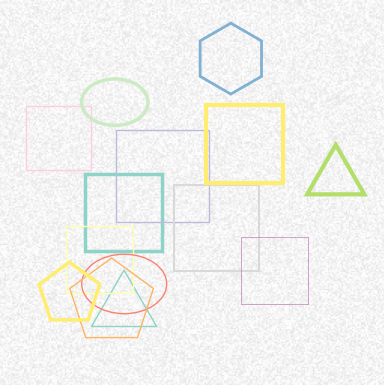[{"shape": "square", "thickness": 2.5, "radius": 0.5, "center": [0.32, 0.447]}, {"shape": "triangle", "thickness": 1, "radius": 0.49, "center": [0.322, 0.201]}, {"shape": "square", "thickness": 1, "radius": 0.44, "center": [0.258, 0.327]}, {"shape": "square", "thickness": 1, "radius": 0.6, "center": [0.422, 0.543]}, {"shape": "oval", "thickness": 1, "radius": 0.55, "center": [0.323, 0.262]}, {"shape": "hexagon", "thickness": 2, "radius": 0.46, "center": [0.6, 0.848]}, {"shape": "pentagon", "thickness": 1, "radius": 0.57, "center": [0.29, 0.216]}, {"shape": "triangle", "thickness": 3, "radius": 0.43, "center": [0.872, 0.538]}, {"shape": "square", "thickness": 1, "radius": 0.42, "center": [0.152, 0.642]}, {"shape": "square", "thickness": 1.5, "radius": 0.56, "center": [0.563, 0.408]}, {"shape": "square", "thickness": 0.5, "radius": 0.44, "center": [0.713, 0.298]}, {"shape": "oval", "thickness": 2.5, "radius": 0.43, "center": [0.298, 0.735]}, {"shape": "pentagon", "thickness": 2.5, "radius": 0.41, "center": [0.18, 0.236]}, {"shape": "square", "thickness": 3, "radius": 0.5, "center": [0.635, 0.626]}]